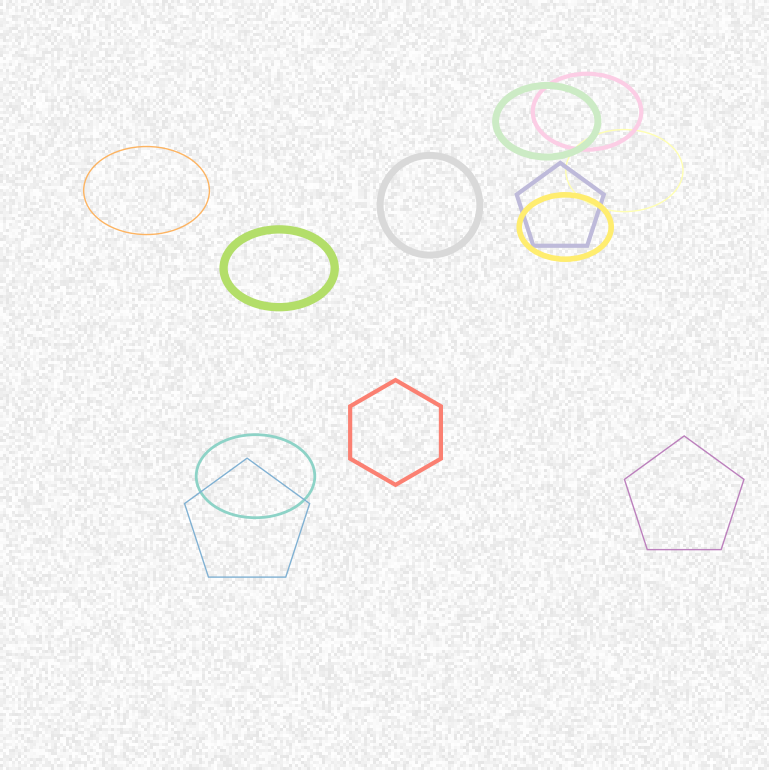[{"shape": "oval", "thickness": 1, "radius": 0.39, "center": [0.332, 0.382]}, {"shape": "oval", "thickness": 0.5, "radius": 0.38, "center": [0.811, 0.778]}, {"shape": "pentagon", "thickness": 1.5, "radius": 0.3, "center": [0.728, 0.729]}, {"shape": "hexagon", "thickness": 1.5, "radius": 0.34, "center": [0.514, 0.438]}, {"shape": "pentagon", "thickness": 0.5, "radius": 0.43, "center": [0.321, 0.32]}, {"shape": "oval", "thickness": 0.5, "radius": 0.41, "center": [0.19, 0.753]}, {"shape": "oval", "thickness": 3, "radius": 0.36, "center": [0.363, 0.652]}, {"shape": "oval", "thickness": 1.5, "radius": 0.35, "center": [0.762, 0.855]}, {"shape": "circle", "thickness": 2.5, "radius": 0.32, "center": [0.558, 0.733]}, {"shape": "pentagon", "thickness": 0.5, "radius": 0.41, "center": [0.889, 0.352]}, {"shape": "oval", "thickness": 2.5, "radius": 0.33, "center": [0.71, 0.843]}, {"shape": "oval", "thickness": 2, "radius": 0.3, "center": [0.734, 0.705]}]